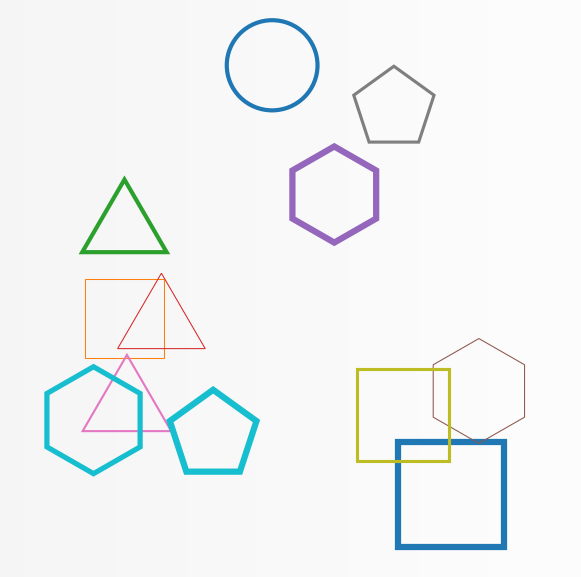[{"shape": "circle", "thickness": 2, "radius": 0.39, "center": [0.468, 0.886]}, {"shape": "square", "thickness": 3, "radius": 0.45, "center": [0.776, 0.143]}, {"shape": "square", "thickness": 0.5, "radius": 0.34, "center": [0.215, 0.448]}, {"shape": "triangle", "thickness": 2, "radius": 0.42, "center": [0.214, 0.604]}, {"shape": "triangle", "thickness": 0.5, "radius": 0.44, "center": [0.278, 0.439]}, {"shape": "hexagon", "thickness": 3, "radius": 0.42, "center": [0.575, 0.662]}, {"shape": "hexagon", "thickness": 0.5, "radius": 0.45, "center": [0.824, 0.322]}, {"shape": "triangle", "thickness": 1, "radius": 0.44, "center": [0.218, 0.297]}, {"shape": "pentagon", "thickness": 1.5, "radius": 0.36, "center": [0.678, 0.812]}, {"shape": "square", "thickness": 1.5, "radius": 0.4, "center": [0.694, 0.281]}, {"shape": "hexagon", "thickness": 2.5, "radius": 0.46, "center": [0.161, 0.272]}, {"shape": "pentagon", "thickness": 3, "radius": 0.39, "center": [0.367, 0.246]}]